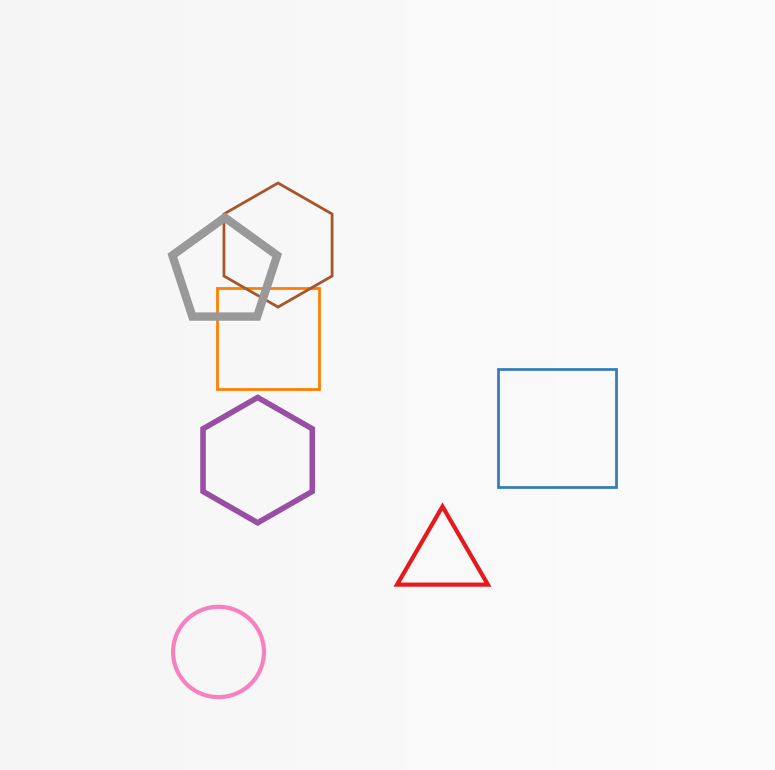[{"shape": "triangle", "thickness": 1.5, "radius": 0.34, "center": [0.571, 0.275]}, {"shape": "square", "thickness": 1, "radius": 0.38, "center": [0.718, 0.444]}, {"shape": "hexagon", "thickness": 2, "radius": 0.41, "center": [0.332, 0.402]}, {"shape": "square", "thickness": 1, "radius": 0.33, "center": [0.346, 0.56]}, {"shape": "hexagon", "thickness": 1, "radius": 0.4, "center": [0.359, 0.682]}, {"shape": "circle", "thickness": 1.5, "radius": 0.29, "center": [0.282, 0.153]}, {"shape": "pentagon", "thickness": 3, "radius": 0.36, "center": [0.29, 0.646]}]